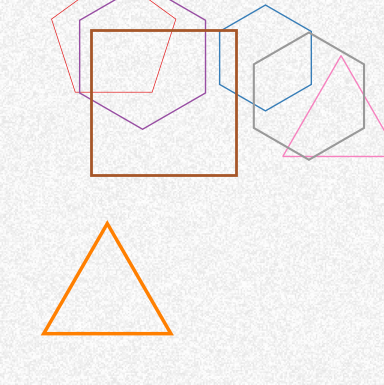[{"shape": "pentagon", "thickness": 0.5, "radius": 0.85, "center": [0.295, 0.898]}, {"shape": "hexagon", "thickness": 1, "radius": 0.69, "center": [0.69, 0.849]}, {"shape": "hexagon", "thickness": 1, "radius": 0.94, "center": [0.37, 0.853]}, {"shape": "triangle", "thickness": 2.5, "radius": 0.95, "center": [0.279, 0.229]}, {"shape": "square", "thickness": 2, "radius": 0.94, "center": [0.426, 0.734]}, {"shape": "triangle", "thickness": 1, "radius": 0.87, "center": [0.886, 0.681]}, {"shape": "hexagon", "thickness": 1.5, "radius": 0.83, "center": [0.802, 0.75]}]